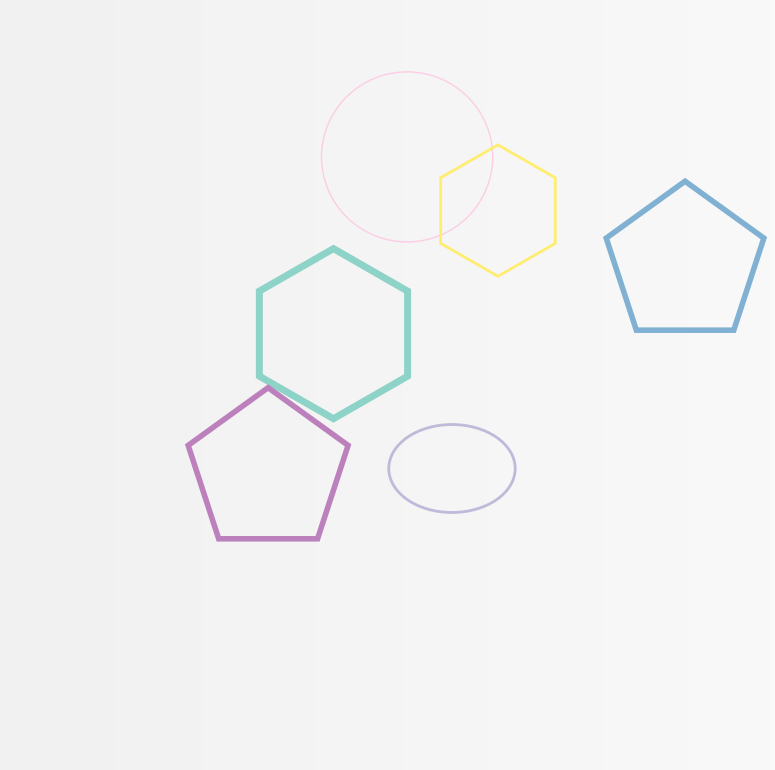[{"shape": "hexagon", "thickness": 2.5, "radius": 0.55, "center": [0.43, 0.567]}, {"shape": "oval", "thickness": 1, "radius": 0.41, "center": [0.583, 0.392]}, {"shape": "pentagon", "thickness": 2, "radius": 0.53, "center": [0.884, 0.658]}, {"shape": "circle", "thickness": 0.5, "radius": 0.55, "center": [0.525, 0.796]}, {"shape": "pentagon", "thickness": 2, "radius": 0.54, "center": [0.346, 0.388]}, {"shape": "hexagon", "thickness": 1, "radius": 0.43, "center": [0.643, 0.727]}]